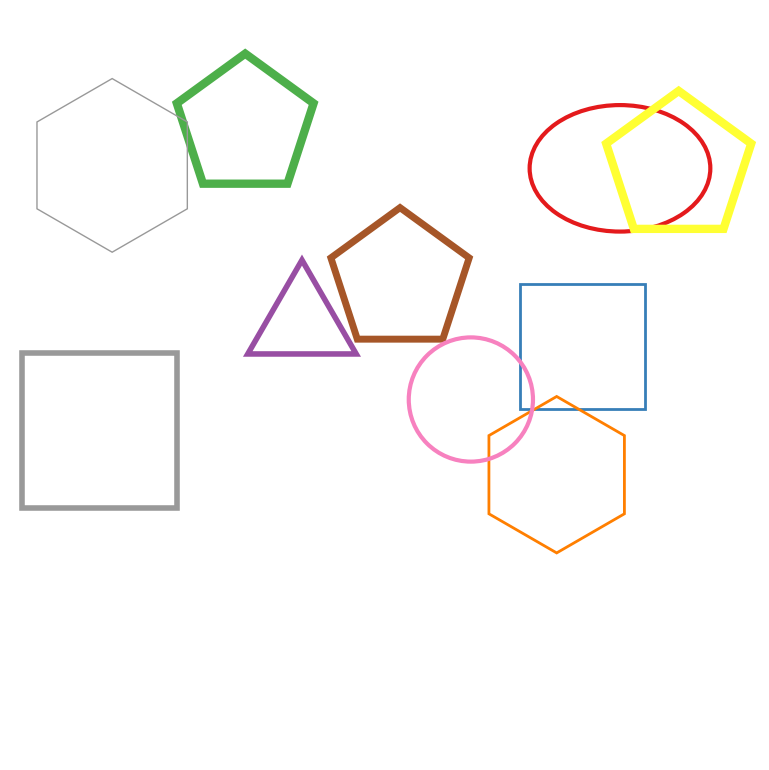[{"shape": "oval", "thickness": 1.5, "radius": 0.59, "center": [0.805, 0.781]}, {"shape": "square", "thickness": 1, "radius": 0.41, "center": [0.756, 0.55]}, {"shape": "pentagon", "thickness": 3, "radius": 0.47, "center": [0.318, 0.837]}, {"shape": "triangle", "thickness": 2, "radius": 0.41, "center": [0.392, 0.581]}, {"shape": "hexagon", "thickness": 1, "radius": 0.51, "center": [0.723, 0.384]}, {"shape": "pentagon", "thickness": 3, "radius": 0.5, "center": [0.881, 0.783]}, {"shape": "pentagon", "thickness": 2.5, "radius": 0.47, "center": [0.52, 0.636]}, {"shape": "circle", "thickness": 1.5, "radius": 0.4, "center": [0.612, 0.481]}, {"shape": "square", "thickness": 2, "radius": 0.5, "center": [0.13, 0.441]}, {"shape": "hexagon", "thickness": 0.5, "radius": 0.56, "center": [0.146, 0.785]}]